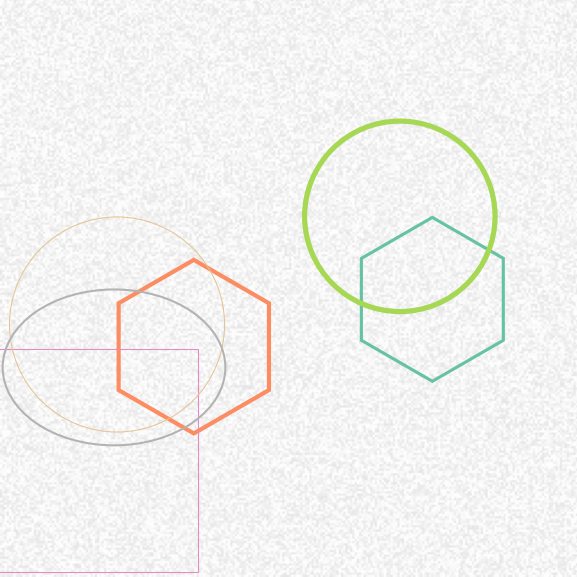[{"shape": "hexagon", "thickness": 1.5, "radius": 0.71, "center": [0.749, 0.481]}, {"shape": "hexagon", "thickness": 2, "radius": 0.75, "center": [0.336, 0.399]}, {"shape": "square", "thickness": 0.5, "radius": 0.97, "center": [0.15, 0.201]}, {"shape": "circle", "thickness": 2.5, "radius": 0.82, "center": [0.692, 0.625]}, {"shape": "circle", "thickness": 0.5, "radius": 0.93, "center": [0.203, 0.437]}, {"shape": "oval", "thickness": 1, "radius": 0.96, "center": [0.197, 0.363]}]